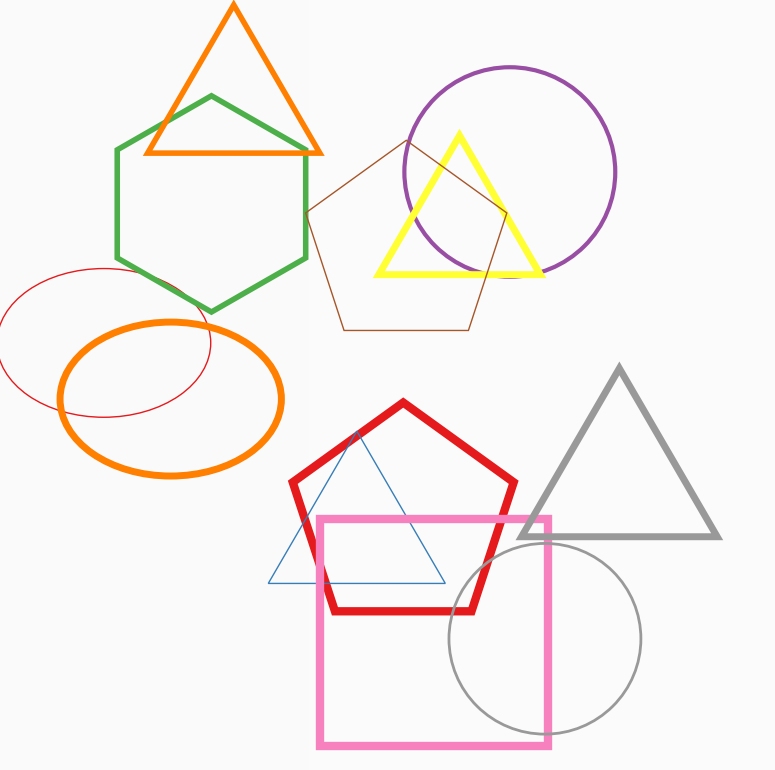[{"shape": "pentagon", "thickness": 3, "radius": 0.75, "center": [0.52, 0.327]}, {"shape": "oval", "thickness": 0.5, "radius": 0.69, "center": [0.134, 0.555]}, {"shape": "triangle", "thickness": 0.5, "radius": 0.66, "center": [0.46, 0.308]}, {"shape": "hexagon", "thickness": 2, "radius": 0.7, "center": [0.273, 0.735]}, {"shape": "circle", "thickness": 1.5, "radius": 0.68, "center": [0.658, 0.777]}, {"shape": "triangle", "thickness": 2, "radius": 0.64, "center": [0.302, 0.865]}, {"shape": "oval", "thickness": 2.5, "radius": 0.71, "center": [0.22, 0.482]}, {"shape": "triangle", "thickness": 2.5, "radius": 0.6, "center": [0.593, 0.703]}, {"shape": "pentagon", "thickness": 0.5, "radius": 0.68, "center": [0.524, 0.681]}, {"shape": "square", "thickness": 3, "radius": 0.74, "center": [0.56, 0.179]}, {"shape": "triangle", "thickness": 2.5, "radius": 0.73, "center": [0.799, 0.376]}, {"shape": "circle", "thickness": 1, "radius": 0.62, "center": [0.703, 0.17]}]